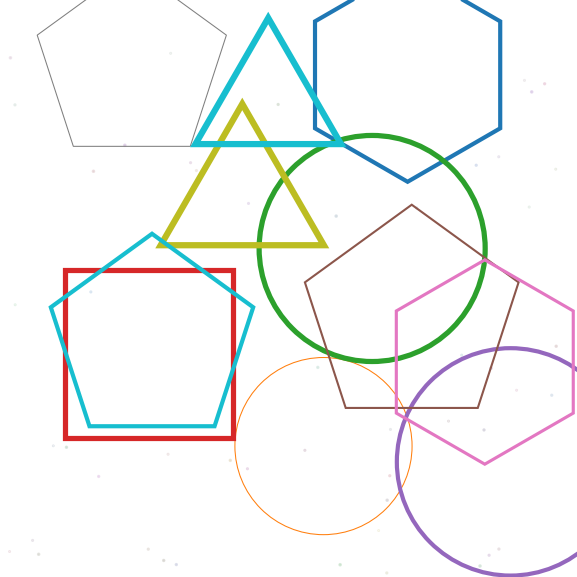[{"shape": "hexagon", "thickness": 2, "radius": 0.93, "center": [0.706, 0.87]}, {"shape": "circle", "thickness": 0.5, "radius": 0.77, "center": [0.56, 0.227]}, {"shape": "circle", "thickness": 2.5, "radius": 0.98, "center": [0.644, 0.569]}, {"shape": "square", "thickness": 2.5, "radius": 0.73, "center": [0.258, 0.387]}, {"shape": "circle", "thickness": 2, "radius": 0.98, "center": [0.884, 0.199]}, {"shape": "pentagon", "thickness": 1, "radius": 0.97, "center": [0.713, 0.45]}, {"shape": "hexagon", "thickness": 1.5, "radius": 0.88, "center": [0.839, 0.372]}, {"shape": "pentagon", "thickness": 0.5, "radius": 0.86, "center": [0.228, 0.885]}, {"shape": "triangle", "thickness": 3, "radius": 0.82, "center": [0.42, 0.656]}, {"shape": "triangle", "thickness": 3, "radius": 0.73, "center": [0.464, 0.822]}, {"shape": "pentagon", "thickness": 2, "radius": 0.92, "center": [0.263, 0.41]}]